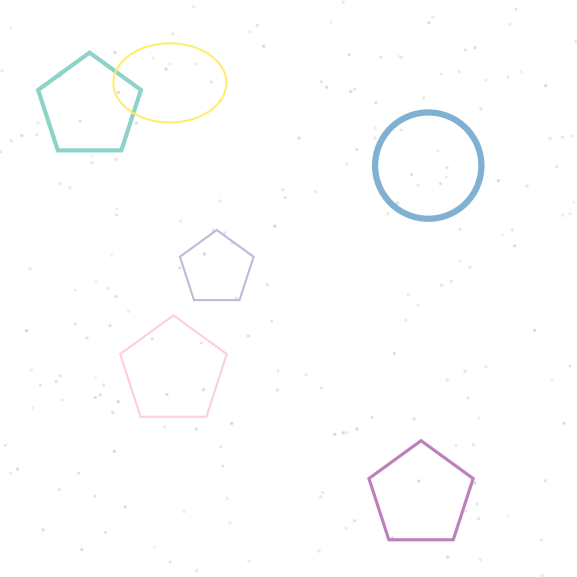[{"shape": "pentagon", "thickness": 2, "radius": 0.47, "center": [0.155, 0.814]}, {"shape": "pentagon", "thickness": 1, "radius": 0.34, "center": [0.375, 0.534]}, {"shape": "circle", "thickness": 3, "radius": 0.46, "center": [0.742, 0.712]}, {"shape": "pentagon", "thickness": 1, "radius": 0.49, "center": [0.3, 0.356]}, {"shape": "pentagon", "thickness": 1.5, "radius": 0.47, "center": [0.729, 0.141]}, {"shape": "oval", "thickness": 1, "radius": 0.49, "center": [0.294, 0.856]}]